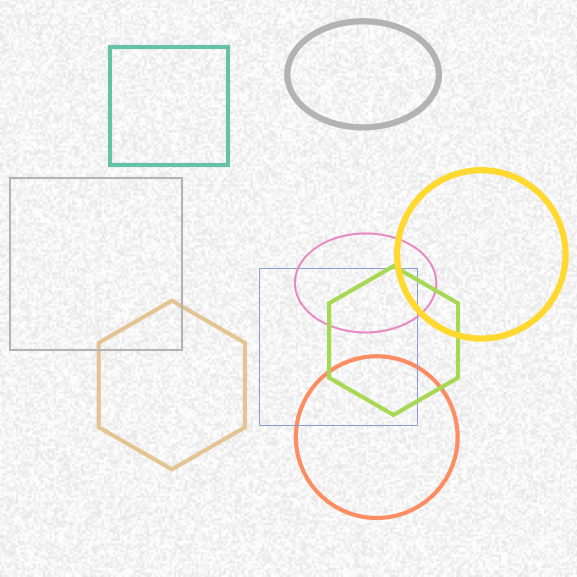[{"shape": "square", "thickness": 2, "radius": 0.51, "center": [0.292, 0.815]}, {"shape": "circle", "thickness": 2, "radius": 0.7, "center": [0.652, 0.242]}, {"shape": "square", "thickness": 0.5, "radius": 0.68, "center": [0.586, 0.399]}, {"shape": "oval", "thickness": 1, "radius": 0.61, "center": [0.633, 0.509]}, {"shape": "hexagon", "thickness": 2, "radius": 0.64, "center": [0.681, 0.409]}, {"shape": "circle", "thickness": 3, "radius": 0.73, "center": [0.834, 0.559]}, {"shape": "hexagon", "thickness": 2, "radius": 0.73, "center": [0.298, 0.332]}, {"shape": "square", "thickness": 1, "radius": 0.75, "center": [0.166, 0.542]}, {"shape": "oval", "thickness": 3, "radius": 0.66, "center": [0.629, 0.87]}]